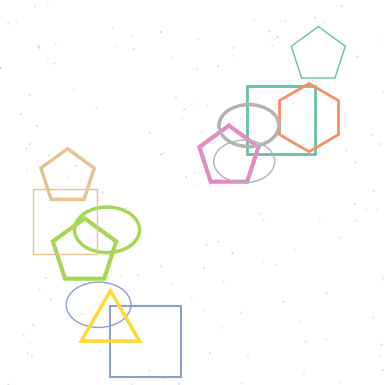[{"shape": "square", "thickness": 2, "radius": 0.44, "center": [0.73, 0.689]}, {"shape": "pentagon", "thickness": 1, "radius": 0.37, "center": [0.827, 0.857]}, {"shape": "hexagon", "thickness": 2, "radius": 0.44, "center": [0.803, 0.695]}, {"shape": "oval", "thickness": 1, "radius": 0.42, "center": [0.256, 0.208]}, {"shape": "square", "thickness": 1.5, "radius": 0.46, "center": [0.379, 0.113]}, {"shape": "pentagon", "thickness": 3, "radius": 0.4, "center": [0.595, 0.593]}, {"shape": "oval", "thickness": 2.5, "radius": 0.42, "center": [0.278, 0.403]}, {"shape": "pentagon", "thickness": 3, "radius": 0.43, "center": [0.22, 0.346]}, {"shape": "triangle", "thickness": 2.5, "radius": 0.44, "center": [0.287, 0.158]}, {"shape": "pentagon", "thickness": 2.5, "radius": 0.36, "center": [0.176, 0.541]}, {"shape": "square", "thickness": 1, "radius": 0.42, "center": [0.168, 0.424]}, {"shape": "oval", "thickness": 2.5, "radius": 0.39, "center": [0.647, 0.674]}, {"shape": "oval", "thickness": 1, "radius": 0.4, "center": [0.634, 0.581]}]